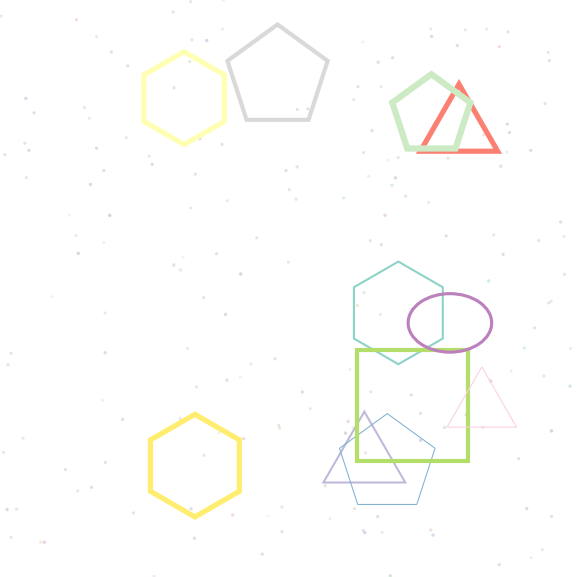[{"shape": "hexagon", "thickness": 1, "radius": 0.44, "center": [0.69, 0.457]}, {"shape": "hexagon", "thickness": 2.5, "radius": 0.4, "center": [0.319, 0.829]}, {"shape": "triangle", "thickness": 1, "radius": 0.41, "center": [0.631, 0.205]}, {"shape": "triangle", "thickness": 2.5, "radius": 0.39, "center": [0.795, 0.776]}, {"shape": "pentagon", "thickness": 0.5, "radius": 0.43, "center": [0.671, 0.196]}, {"shape": "square", "thickness": 2, "radius": 0.48, "center": [0.714, 0.296]}, {"shape": "triangle", "thickness": 0.5, "radius": 0.35, "center": [0.834, 0.294]}, {"shape": "pentagon", "thickness": 2, "radius": 0.46, "center": [0.481, 0.865]}, {"shape": "oval", "thickness": 1.5, "radius": 0.36, "center": [0.779, 0.44]}, {"shape": "pentagon", "thickness": 3, "radius": 0.36, "center": [0.747, 0.8]}, {"shape": "hexagon", "thickness": 2.5, "radius": 0.44, "center": [0.338, 0.193]}]